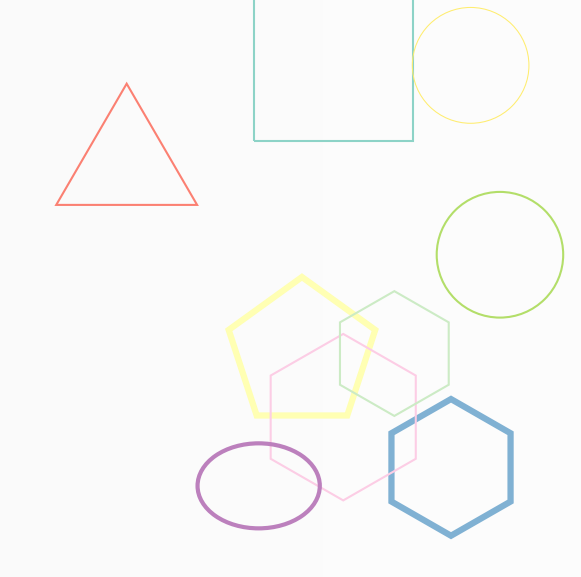[{"shape": "square", "thickness": 1, "radius": 0.68, "center": [0.574, 0.891]}, {"shape": "pentagon", "thickness": 3, "radius": 0.66, "center": [0.52, 0.387]}, {"shape": "triangle", "thickness": 1, "radius": 0.7, "center": [0.218, 0.714]}, {"shape": "hexagon", "thickness": 3, "radius": 0.59, "center": [0.776, 0.19]}, {"shape": "circle", "thickness": 1, "radius": 0.54, "center": [0.86, 0.558]}, {"shape": "hexagon", "thickness": 1, "radius": 0.72, "center": [0.59, 0.277]}, {"shape": "oval", "thickness": 2, "radius": 0.53, "center": [0.445, 0.158]}, {"shape": "hexagon", "thickness": 1, "radius": 0.54, "center": [0.678, 0.387]}, {"shape": "circle", "thickness": 0.5, "radius": 0.5, "center": [0.81, 0.886]}]